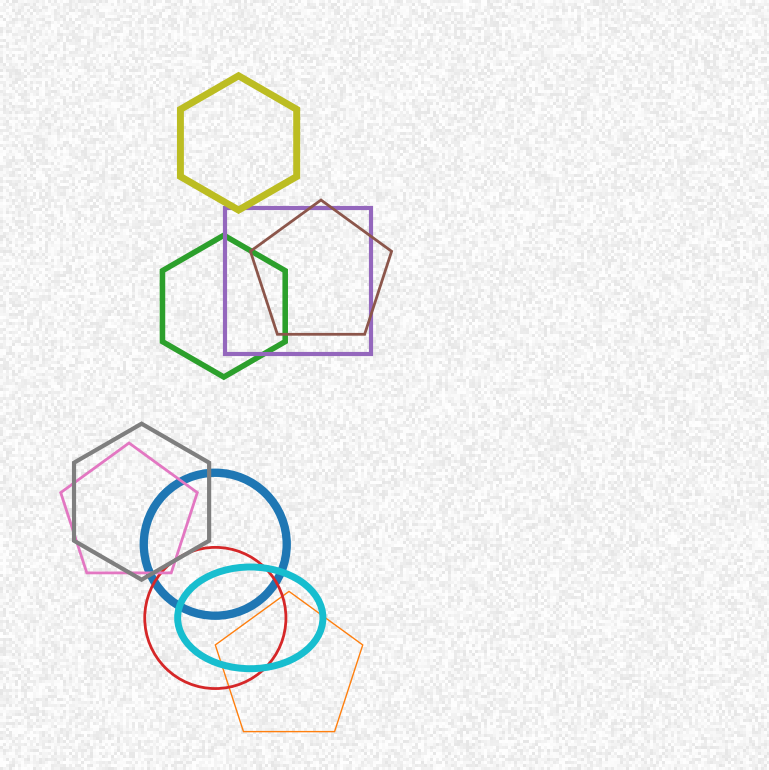[{"shape": "circle", "thickness": 3, "radius": 0.46, "center": [0.28, 0.293]}, {"shape": "pentagon", "thickness": 0.5, "radius": 0.5, "center": [0.375, 0.131]}, {"shape": "hexagon", "thickness": 2, "radius": 0.46, "center": [0.291, 0.602]}, {"shape": "circle", "thickness": 1, "radius": 0.46, "center": [0.28, 0.197]}, {"shape": "square", "thickness": 1.5, "radius": 0.47, "center": [0.387, 0.635]}, {"shape": "pentagon", "thickness": 1, "radius": 0.48, "center": [0.417, 0.644]}, {"shape": "pentagon", "thickness": 1, "radius": 0.47, "center": [0.168, 0.331]}, {"shape": "hexagon", "thickness": 1.5, "radius": 0.51, "center": [0.184, 0.348]}, {"shape": "hexagon", "thickness": 2.5, "radius": 0.44, "center": [0.31, 0.814]}, {"shape": "oval", "thickness": 2.5, "radius": 0.47, "center": [0.325, 0.198]}]